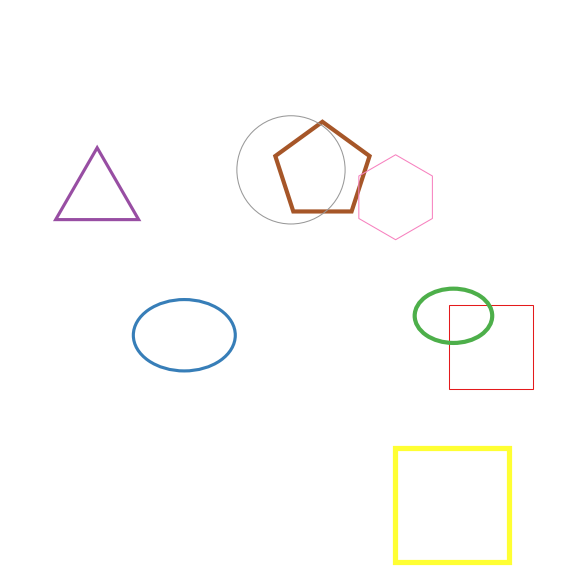[{"shape": "square", "thickness": 0.5, "radius": 0.37, "center": [0.85, 0.398]}, {"shape": "oval", "thickness": 1.5, "radius": 0.44, "center": [0.319, 0.419]}, {"shape": "oval", "thickness": 2, "radius": 0.34, "center": [0.785, 0.452]}, {"shape": "triangle", "thickness": 1.5, "radius": 0.41, "center": [0.168, 0.66]}, {"shape": "square", "thickness": 2.5, "radius": 0.49, "center": [0.782, 0.125]}, {"shape": "pentagon", "thickness": 2, "radius": 0.43, "center": [0.558, 0.702]}, {"shape": "hexagon", "thickness": 0.5, "radius": 0.37, "center": [0.685, 0.658]}, {"shape": "circle", "thickness": 0.5, "radius": 0.47, "center": [0.504, 0.705]}]